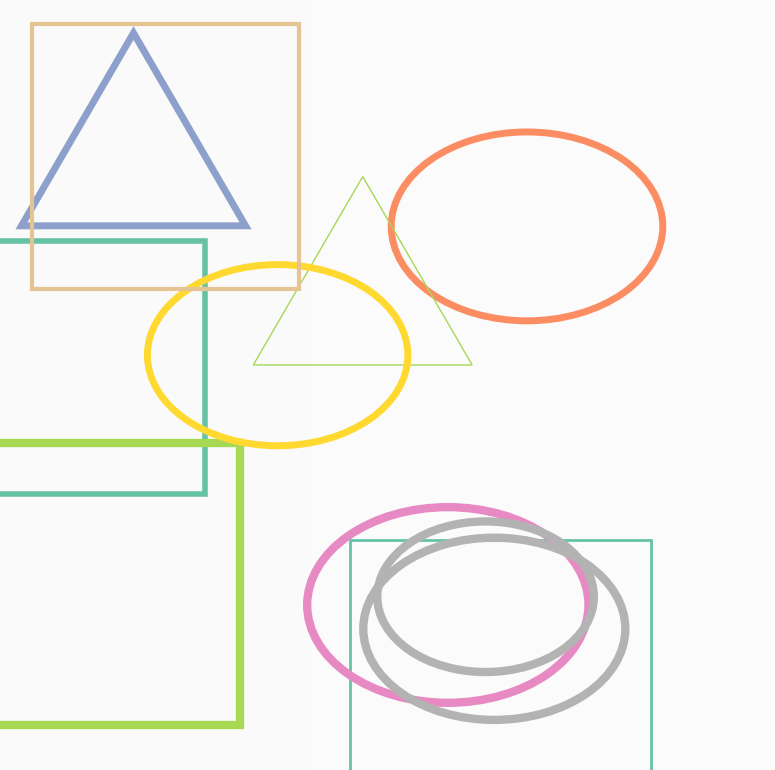[{"shape": "square", "thickness": 2, "radius": 0.82, "center": [0.1, 0.522]}, {"shape": "square", "thickness": 1, "radius": 0.97, "center": [0.646, 0.105]}, {"shape": "oval", "thickness": 2.5, "radius": 0.88, "center": [0.68, 0.706]}, {"shape": "triangle", "thickness": 2.5, "radius": 0.83, "center": [0.172, 0.79]}, {"shape": "oval", "thickness": 3, "radius": 0.91, "center": [0.578, 0.214]}, {"shape": "square", "thickness": 3, "radius": 0.92, "center": [0.127, 0.241]}, {"shape": "triangle", "thickness": 0.5, "radius": 0.82, "center": [0.468, 0.608]}, {"shape": "oval", "thickness": 2.5, "radius": 0.84, "center": [0.358, 0.539]}, {"shape": "square", "thickness": 1.5, "radius": 0.86, "center": [0.213, 0.797]}, {"shape": "oval", "thickness": 3, "radius": 0.85, "center": [0.638, 0.183]}, {"shape": "oval", "thickness": 3, "radius": 0.7, "center": [0.627, 0.225]}]